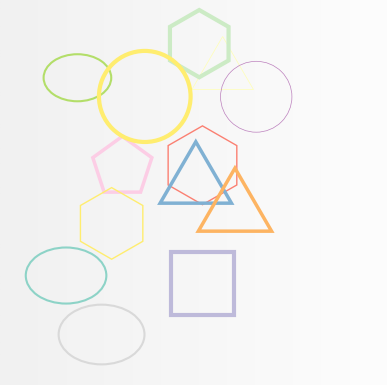[{"shape": "oval", "thickness": 1.5, "radius": 0.52, "center": [0.17, 0.284]}, {"shape": "triangle", "thickness": 0.5, "radius": 0.46, "center": [0.575, 0.813]}, {"shape": "square", "thickness": 3, "radius": 0.41, "center": [0.522, 0.264]}, {"shape": "hexagon", "thickness": 1, "radius": 0.51, "center": [0.523, 0.571]}, {"shape": "triangle", "thickness": 2.5, "radius": 0.53, "center": [0.505, 0.525]}, {"shape": "triangle", "thickness": 2.5, "radius": 0.55, "center": [0.606, 0.454]}, {"shape": "oval", "thickness": 1.5, "radius": 0.44, "center": [0.2, 0.798]}, {"shape": "pentagon", "thickness": 2.5, "radius": 0.4, "center": [0.316, 0.566]}, {"shape": "oval", "thickness": 1.5, "radius": 0.55, "center": [0.262, 0.131]}, {"shape": "circle", "thickness": 0.5, "radius": 0.46, "center": [0.661, 0.749]}, {"shape": "hexagon", "thickness": 3, "radius": 0.44, "center": [0.514, 0.887]}, {"shape": "hexagon", "thickness": 1, "radius": 0.46, "center": [0.288, 0.42]}, {"shape": "circle", "thickness": 3, "radius": 0.59, "center": [0.374, 0.749]}]